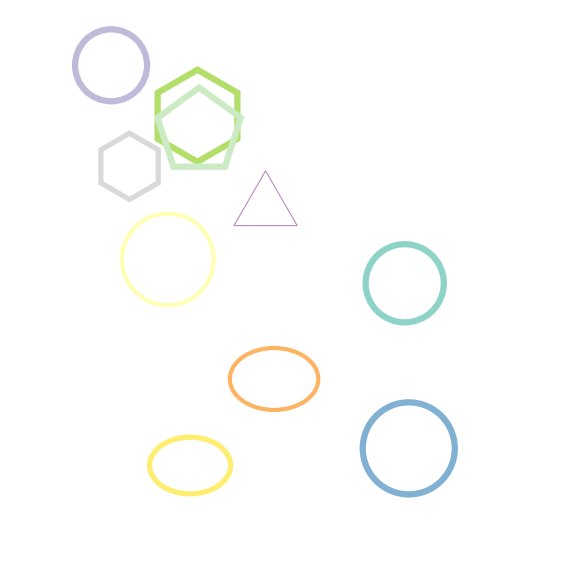[{"shape": "circle", "thickness": 3, "radius": 0.34, "center": [0.701, 0.509]}, {"shape": "circle", "thickness": 2, "radius": 0.4, "center": [0.291, 0.55]}, {"shape": "circle", "thickness": 3, "radius": 0.31, "center": [0.192, 0.886]}, {"shape": "circle", "thickness": 3, "radius": 0.4, "center": [0.708, 0.223]}, {"shape": "oval", "thickness": 2, "radius": 0.38, "center": [0.475, 0.343]}, {"shape": "hexagon", "thickness": 3, "radius": 0.4, "center": [0.342, 0.799]}, {"shape": "hexagon", "thickness": 2.5, "radius": 0.29, "center": [0.224, 0.711]}, {"shape": "triangle", "thickness": 0.5, "radius": 0.32, "center": [0.46, 0.64]}, {"shape": "pentagon", "thickness": 3, "radius": 0.38, "center": [0.345, 0.772]}, {"shape": "oval", "thickness": 2.5, "radius": 0.35, "center": [0.329, 0.193]}]